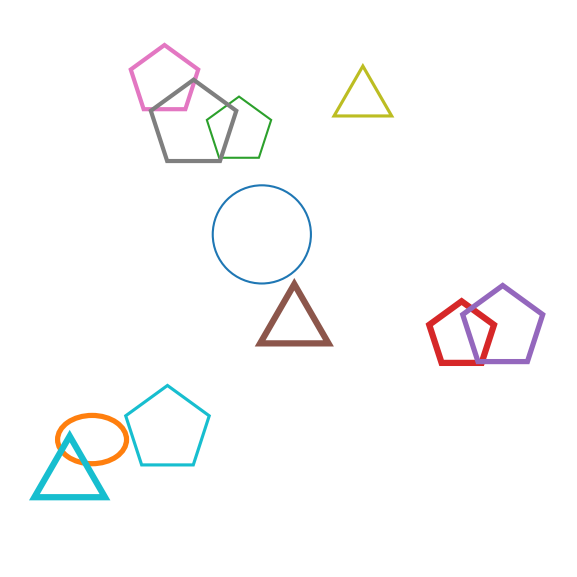[{"shape": "circle", "thickness": 1, "radius": 0.43, "center": [0.453, 0.593]}, {"shape": "oval", "thickness": 2.5, "radius": 0.3, "center": [0.159, 0.238]}, {"shape": "pentagon", "thickness": 1, "radius": 0.29, "center": [0.414, 0.773]}, {"shape": "pentagon", "thickness": 3, "radius": 0.29, "center": [0.799, 0.418]}, {"shape": "pentagon", "thickness": 2.5, "radius": 0.36, "center": [0.87, 0.432]}, {"shape": "triangle", "thickness": 3, "radius": 0.34, "center": [0.51, 0.439]}, {"shape": "pentagon", "thickness": 2, "radius": 0.31, "center": [0.285, 0.86]}, {"shape": "pentagon", "thickness": 2, "radius": 0.39, "center": [0.335, 0.783]}, {"shape": "triangle", "thickness": 1.5, "radius": 0.29, "center": [0.628, 0.827]}, {"shape": "pentagon", "thickness": 1.5, "radius": 0.38, "center": [0.29, 0.256]}, {"shape": "triangle", "thickness": 3, "radius": 0.35, "center": [0.121, 0.173]}]